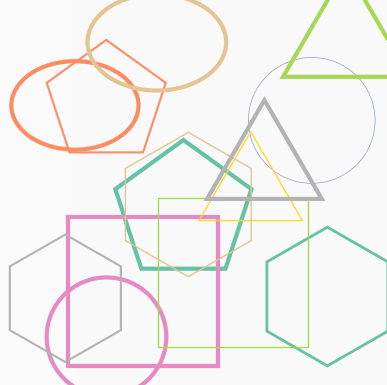[{"shape": "pentagon", "thickness": 3, "radius": 0.92, "center": [0.473, 0.452]}, {"shape": "hexagon", "thickness": 2, "radius": 0.9, "center": [0.845, 0.23]}, {"shape": "pentagon", "thickness": 1.5, "radius": 0.81, "center": [0.274, 0.735]}, {"shape": "oval", "thickness": 3, "radius": 0.82, "center": [0.193, 0.726]}, {"shape": "circle", "thickness": 0.5, "radius": 0.82, "center": [0.805, 0.687]}, {"shape": "square", "thickness": 3, "radius": 0.97, "center": [0.368, 0.242]}, {"shape": "circle", "thickness": 3, "radius": 0.77, "center": [0.275, 0.125]}, {"shape": "square", "thickness": 1, "radius": 0.97, "center": [0.601, 0.291]}, {"shape": "triangle", "thickness": 3, "radius": 0.94, "center": [0.894, 0.895]}, {"shape": "triangle", "thickness": 1, "radius": 0.77, "center": [0.647, 0.504]}, {"shape": "oval", "thickness": 3, "radius": 0.89, "center": [0.405, 0.89]}, {"shape": "hexagon", "thickness": 1, "radius": 0.94, "center": [0.486, 0.469]}, {"shape": "hexagon", "thickness": 1.5, "radius": 0.83, "center": [0.169, 0.225]}, {"shape": "triangle", "thickness": 3, "radius": 0.85, "center": [0.682, 0.569]}]